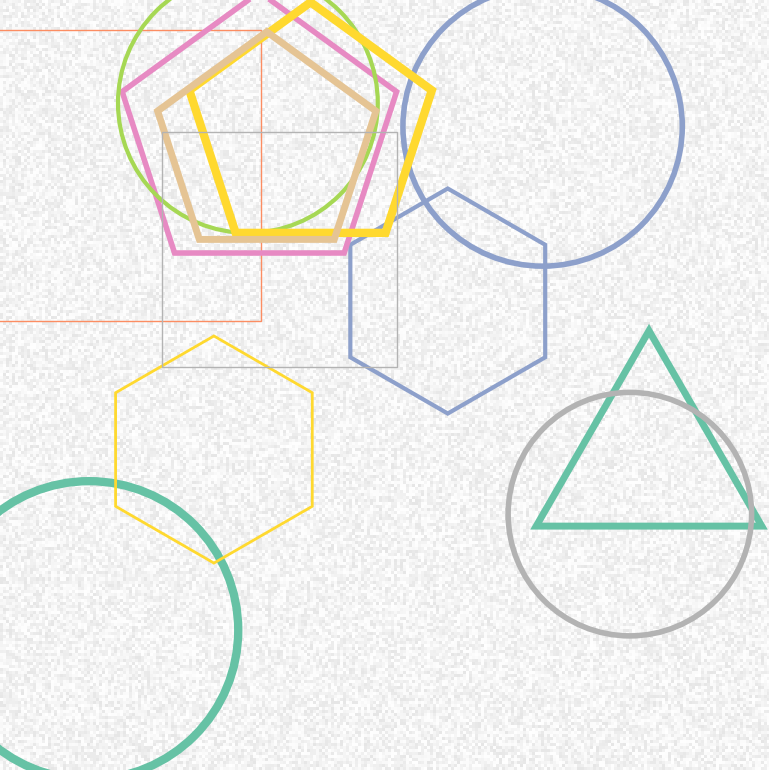[{"shape": "circle", "thickness": 3, "radius": 0.97, "center": [0.116, 0.181]}, {"shape": "triangle", "thickness": 2.5, "radius": 0.85, "center": [0.843, 0.401]}, {"shape": "square", "thickness": 0.5, "radius": 0.95, "center": [0.15, 0.772]}, {"shape": "circle", "thickness": 2, "radius": 0.91, "center": [0.705, 0.836]}, {"shape": "hexagon", "thickness": 1.5, "radius": 0.73, "center": [0.582, 0.609]}, {"shape": "pentagon", "thickness": 2, "radius": 0.94, "center": [0.337, 0.823]}, {"shape": "circle", "thickness": 1.5, "radius": 0.84, "center": [0.322, 0.866]}, {"shape": "pentagon", "thickness": 3, "radius": 0.83, "center": [0.403, 0.832]}, {"shape": "hexagon", "thickness": 1, "radius": 0.74, "center": [0.278, 0.416]}, {"shape": "pentagon", "thickness": 2.5, "radius": 0.75, "center": [0.346, 0.81]}, {"shape": "square", "thickness": 0.5, "radius": 0.76, "center": [0.363, 0.676]}, {"shape": "circle", "thickness": 2, "radius": 0.79, "center": [0.818, 0.332]}]